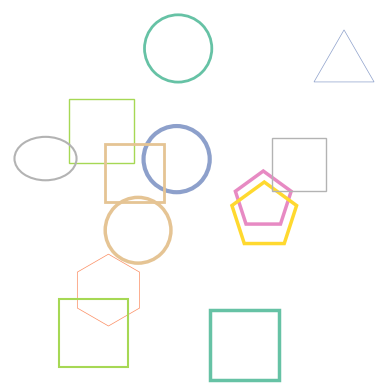[{"shape": "square", "thickness": 2.5, "radius": 0.45, "center": [0.635, 0.103]}, {"shape": "circle", "thickness": 2, "radius": 0.44, "center": [0.463, 0.874]}, {"shape": "hexagon", "thickness": 0.5, "radius": 0.47, "center": [0.282, 0.247]}, {"shape": "circle", "thickness": 3, "radius": 0.43, "center": [0.459, 0.587]}, {"shape": "triangle", "thickness": 0.5, "radius": 0.45, "center": [0.894, 0.832]}, {"shape": "pentagon", "thickness": 2.5, "radius": 0.38, "center": [0.684, 0.48]}, {"shape": "square", "thickness": 1.5, "radius": 0.44, "center": [0.242, 0.136]}, {"shape": "square", "thickness": 1, "radius": 0.42, "center": [0.264, 0.66]}, {"shape": "pentagon", "thickness": 2.5, "radius": 0.44, "center": [0.686, 0.439]}, {"shape": "square", "thickness": 2, "radius": 0.38, "center": [0.349, 0.55]}, {"shape": "circle", "thickness": 2.5, "radius": 0.43, "center": [0.359, 0.402]}, {"shape": "oval", "thickness": 1.5, "radius": 0.4, "center": [0.118, 0.588]}, {"shape": "square", "thickness": 1, "radius": 0.35, "center": [0.776, 0.573]}]